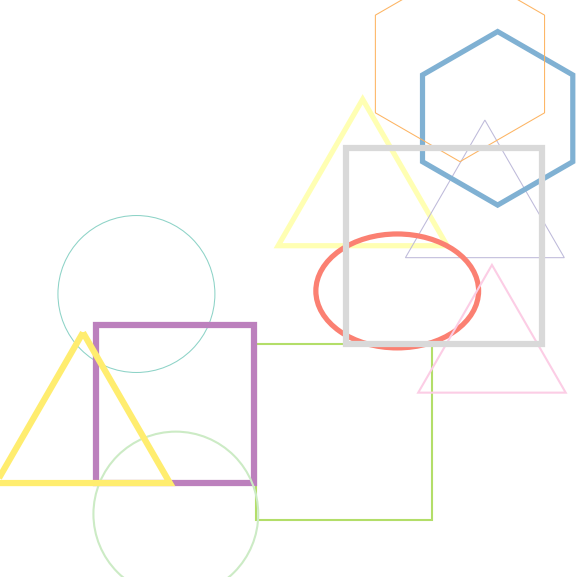[{"shape": "circle", "thickness": 0.5, "radius": 0.68, "center": [0.236, 0.49]}, {"shape": "triangle", "thickness": 2.5, "radius": 0.85, "center": [0.628, 0.658]}, {"shape": "triangle", "thickness": 0.5, "radius": 0.79, "center": [0.84, 0.632]}, {"shape": "oval", "thickness": 2.5, "radius": 0.7, "center": [0.688, 0.495]}, {"shape": "hexagon", "thickness": 2.5, "radius": 0.75, "center": [0.862, 0.794]}, {"shape": "hexagon", "thickness": 0.5, "radius": 0.85, "center": [0.796, 0.888]}, {"shape": "square", "thickness": 1, "radius": 0.76, "center": [0.596, 0.251]}, {"shape": "triangle", "thickness": 1, "radius": 0.74, "center": [0.852, 0.393]}, {"shape": "square", "thickness": 3, "radius": 0.85, "center": [0.768, 0.573]}, {"shape": "square", "thickness": 3, "radius": 0.68, "center": [0.303, 0.3]}, {"shape": "circle", "thickness": 1, "radius": 0.71, "center": [0.304, 0.109]}, {"shape": "triangle", "thickness": 3, "radius": 0.87, "center": [0.144, 0.25]}]